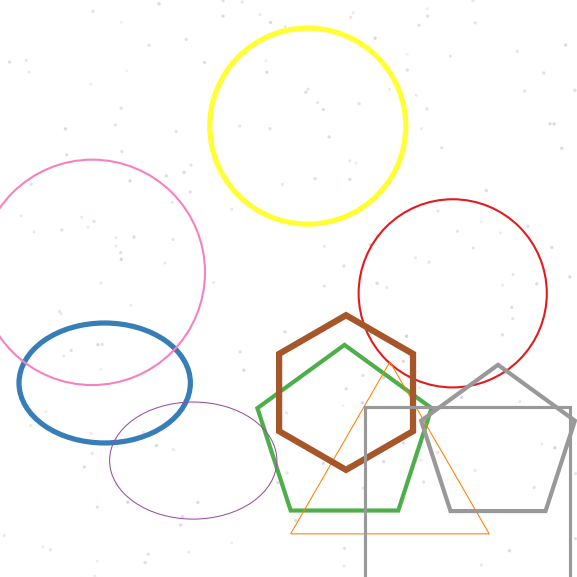[{"shape": "circle", "thickness": 1, "radius": 0.81, "center": [0.784, 0.491]}, {"shape": "oval", "thickness": 2.5, "radius": 0.74, "center": [0.181, 0.336]}, {"shape": "pentagon", "thickness": 2, "radius": 0.79, "center": [0.597, 0.243]}, {"shape": "oval", "thickness": 0.5, "radius": 0.72, "center": [0.335, 0.202]}, {"shape": "triangle", "thickness": 0.5, "radius": 0.99, "center": [0.675, 0.174]}, {"shape": "circle", "thickness": 2.5, "radius": 0.85, "center": [0.533, 0.781]}, {"shape": "hexagon", "thickness": 3, "radius": 0.67, "center": [0.599, 0.319]}, {"shape": "circle", "thickness": 1, "radius": 0.98, "center": [0.16, 0.528]}, {"shape": "pentagon", "thickness": 2, "radius": 0.7, "center": [0.862, 0.227]}, {"shape": "square", "thickness": 1.5, "radius": 0.89, "center": [0.809, 0.117]}]